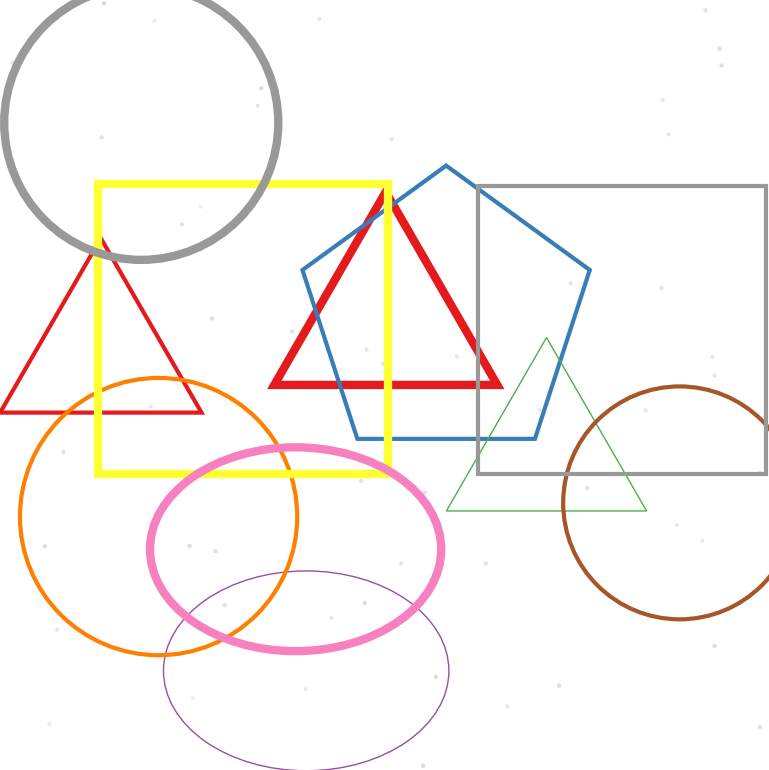[{"shape": "triangle", "thickness": 1.5, "radius": 0.75, "center": [0.131, 0.54]}, {"shape": "triangle", "thickness": 3, "radius": 0.84, "center": [0.501, 0.584]}, {"shape": "pentagon", "thickness": 1.5, "radius": 0.98, "center": [0.579, 0.589]}, {"shape": "triangle", "thickness": 0.5, "radius": 0.75, "center": [0.71, 0.411]}, {"shape": "oval", "thickness": 0.5, "radius": 0.93, "center": [0.398, 0.129]}, {"shape": "circle", "thickness": 1.5, "radius": 0.9, "center": [0.206, 0.329]}, {"shape": "square", "thickness": 3, "radius": 0.94, "center": [0.316, 0.573]}, {"shape": "circle", "thickness": 1.5, "radius": 0.76, "center": [0.883, 0.347]}, {"shape": "oval", "thickness": 3, "radius": 0.95, "center": [0.384, 0.287]}, {"shape": "circle", "thickness": 3, "radius": 0.89, "center": [0.183, 0.84]}, {"shape": "square", "thickness": 1.5, "radius": 0.94, "center": [0.808, 0.571]}]